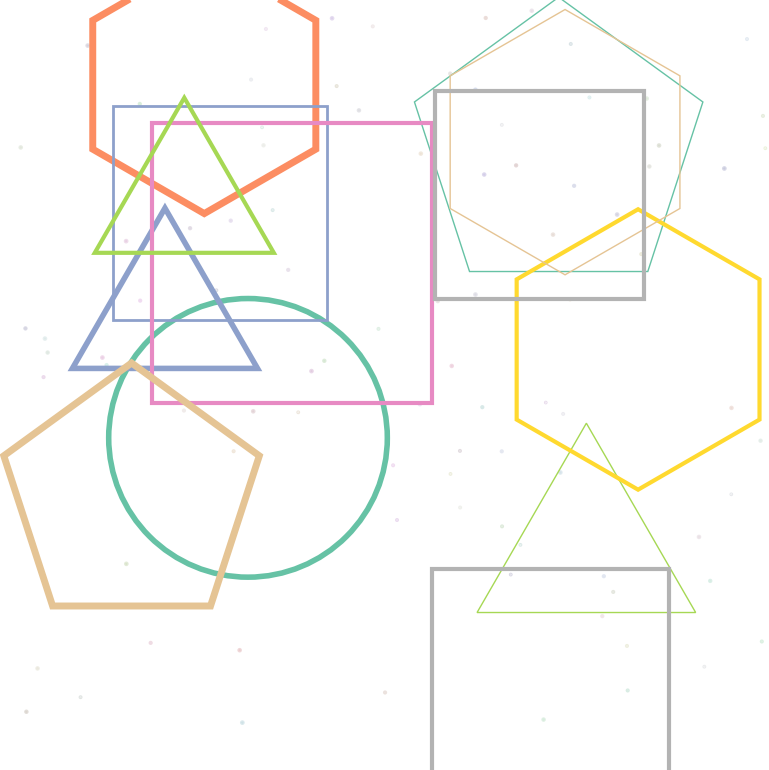[{"shape": "pentagon", "thickness": 0.5, "radius": 0.98, "center": [0.726, 0.807]}, {"shape": "circle", "thickness": 2, "radius": 0.9, "center": [0.322, 0.431]}, {"shape": "hexagon", "thickness": 2.5, "radius": 0.84, "center": [0.265, 0.89]}, {"shape": "triangle", "thickness": 2, "radius": 0.69, "center": [0.214, 0.591]}, {"shape": "square", "thickness": 1, "radius": 0.7, "center": [0.286, 0.724]}, {"shape": "square", "thickness": 1.5, "radius": 0.91, "center": [0.379, 0.658]}, {"shape": "triangle", "thickness": 0.5, "radius": 0.82, "center": [0.762, 0.286]}, {"shape": "triangle", "thickness": 1.5, "radius": 0.67, "center": [0.239, 0.739]}, {"shape": "hexagon", "thickness": 1.5, "radius": 0.91, "center": [0.829, 0.546]}, {"shape": "hexagon", "thickness": 0.5, "radius": 0.86, "center": [0.734, 0.815]}, {"shape": "pentagon", "thickness": 2.5, "radius": 0.87, "center": [0.171, 0.354]}, {"shape": "square", "thickness": 1.5, "radius": 0.77, "center": [0.715, 0.107]}, {"shape": "square", "thickness": 1.5, "radius": 0.68, "center": [0.701, 0.747]}]